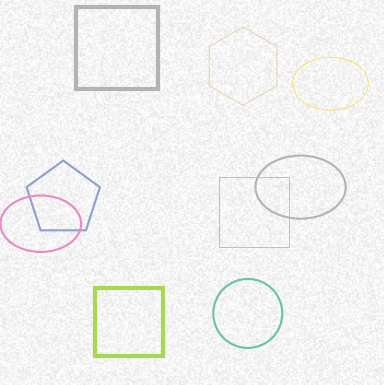[{"shape": "circle", "thickness": 1.5, "radius": 0.45, "center": [0.644, 0.186]}, {"shape": "square", "thickness": 0.5, "radius": 0.45, "center": [0.66, 0.45]}, {"shape": "pentagon", "thickness": 1.5, "radius": 0.5, "center": [0.164, 0.483]}, {"shape": "oval", "thickness": 1.5, "radius": 0.52, "center": [0.106, 0.419]}, {"shape": "square", "thickness": 3, "radius": 0.44, "center": [0.335, 0.164]}, {"shape": "oval", "thickness": 0.5, "radius": 0.49, "center": [0.858, 0.783]}, {"shape": "hexagon", "thickness": 0.5, "radius": 0.51, "center": [0.631, 0.828]}, {"shape": "square", "thickness": 3, "radius": 0.53, "center": [0.304, 0.875]}, {"shape": "oval", "thickness": 1.5, "radius": 0.59, "center": [0.781, 0.514]}]